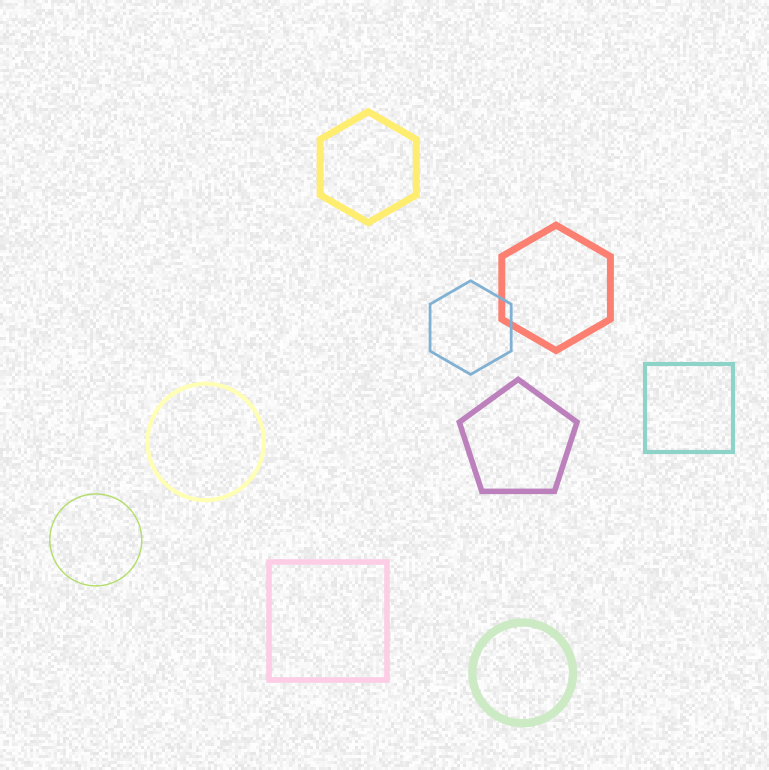[{"shape": "square", "thickness": 1.5, "radius": 0.29, "center": [0.895, 0.47]}, {"shape": "circle", "thickness": 1.5, "radius": 0.38, "center": [0.267, 0.426]}, {"shape": "hexagon", "thickness": 2.5, "radius": 0.41, "center": [0.722, 0.626]}, {"shape": "hexagon", "thickness": 1, "radius": 0.3, "center": [0.611, 0.575]}, {"shape": "circle", "thickness": 0.5, "radius": 0.3, "center": [0.124, 0.299]}, {"shape": "square", "thickness": 2, "radius": 0.38, "center": [0.426, 0.194]}, {"shape": "pentagon", "thickness": 2, "radius": 0.4, "center": [0.673, 0.427]}, {"shape": "circle", "thickness": 3, "radius": 0.33, "center": [0.679, 0.126]}, {"shape": "hexagon", "thickness": 2.5, "radius": 0.36, "center": [0.478, 0.783]}]